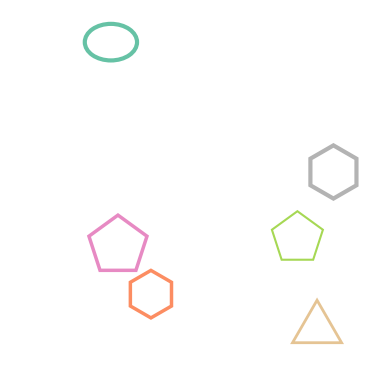[{"shape": "oval", "thickness": 3, "radius": 0.34, "center": [0.288, 0.891]}, {"shape": "hexagon", "thickness": 2.5, "radius": 0.31, "center": [0.392, 0.236]}, {"shape": "pentagon", "thickness": 2.5, "radius": 0.4, "center": [0.306, 0.362]}, {"shape": "pentagon", "thickness": 1.5, "radius": 0.35, "center": [0.772, 0.382]}, {"shape": "triangle", "thickness": 2, "radius": 0.37, "center": [0.824, 0.147]}, {"shape": "hexagon", "thickness": 3, "radius": 0.35, "center": [0.866, 0.553]}]